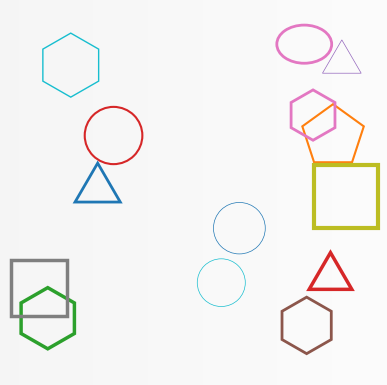[{"shape": "triangle", "thickness": 2, "radius": 0.34, "center": [0.252, 0.509]}, {"shape": "circle", "thickness": 0.5, "radius": 0.33, "center": [0.618, 0.407]}, {"shape": "pentagon", "thickness": 1.5, "radius": 0.42, "center": [0.86, 0.646]}, {"shape": "hexagon", "thickness": 2.5, "radius": 0.4, "center": [0.123, 0.173]}, {"shape": "triangle", "thickness": 2.5, "radius": 0.32, "center": [0.853, 0.28]}, {"shape": "circle", "thickness": 1.5, "radius": 0.37, "center": [0.293, 0.648]}, {"shape": "triangle", "thickness": 0.5, "radius": 0.29, "center": [0.882, 0.839]}, {"shape": "hexagon", "thickness": 2, "radius": 0.37, "center": [0.791, 0.155]}, {"shape": "hexagon", "thickness": 2, "radius": 0.33, "center": [0.808, 0.701]}, {"shape": "oval", "thickness": 2, "radius": 0.35, "center": [0.785, 0.885]}, {"shape": "square", "thickness": 2.5, "radius": 0.36, "center": [0.1, 0.252]}, {"shape": "square", "thickness": 3, "radius": 0.41, "center": [0.892, 0.49]}, {"shape": "hexagon", "thickness": 1, "radius": 0.42, "center": [0.183, 0.831]}, {"shape": "circle", "thickness": 0.5, "radius": 0.31, "center": [0.571, 0.266]}]